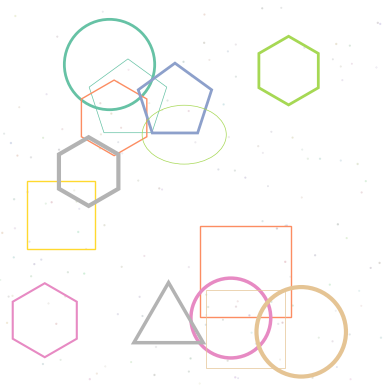[{"shape": "pentagon", "thickness": 0.5, "radius": 0.53, "center": [0.332, 0.741]}, {"shape": "circle", "thickness": 2, "radius": 0.59, "center": [0.284, 0.832]}, {"shape": "hexagon", "thickness": 1, "radius": 0.49, "center": [0.296, 0.694]}, {"shape": "square", "thickness": 1, "radius": 0.59, "center": [0.638, 0.294]}, {"shape": "pentagon", "thickness": 2, "radius": 0.5, "center": [0.454, 0.736]}, {"shape": "circle", "thickness": 2.5, "radius": 0.52, "center": [0.6, 0.174]}, {"shape": "hexagon", "thickness": 1.5, "radius": 0.48, "center": [0.116, 0.168]}, {"shape": "oval", "thickness": 0.5, "radius": 0.55, "center": [0.478, 0.65]}, {"shape": "hexagon", "thickness": 2, "radius": 0.45, "center": [0.75, 0.817]}, {"shape": "square", "thickness": 1, "radius": 0.44, "center": [0.158, 0.442]}, {"shape": "circle", "thickness": 3, "radius": 0.58, "center": [0.782, 0.138]}, {"shape": "square", "thickness": 0.5, "radius": 0.51, "center": [0.637, 0.146]}, {"shape": "hexagon", "thickness": 3, "radius": 0.45, "center": [0.23, 0.554]}, {"shape": "triangle", "thickness": 2.5, "radius": 0.52, "center": [0.438, 0.162]}]